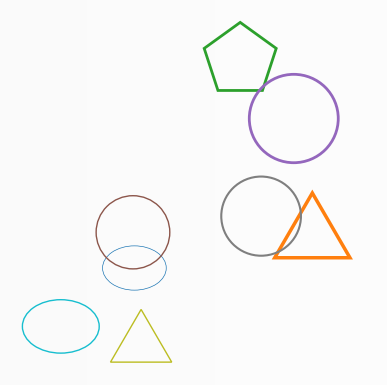[{"shape": "oval", "thickness": 0.5, "radius": 0.41, "center": [0.347, 0.304]}, {"shape": "triangle", "thickness": 2.5, "radius": 0.56, "center": [0.806, 0.387]}, {"shape": "pentagon", "thickness": 2, "radius": 0.49, "center": [0.62, 0.844]}, {"shape": "circle", "thickness": 2, "radius": 0.57, "center": [0.758, 0.692]}, {"shape": "circle", "thickness": 1, "radius": 0.48, "center": [0.343, 0.397]}, {"shape": "circle", "thickness": 1.5, "radius": 0.51, "center": [0.674, 0.439]}, {"shape": "triangle", "thickness": 1, "radius": 0.46, "center": [0.364, 0.105]}, {"shape": "oval", "thickness": 1, "radius": 0.5, "center": [0.157, 0.152]}]